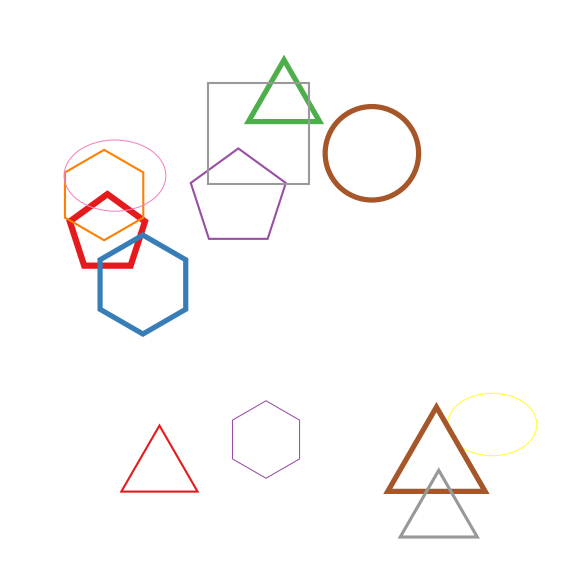[{"shape": "pentagon", "thickness": 3, "radius": 0.34, "center": [0.186, 0.595]}, {"shape": "triangle", "thickness": 1, "radius": 0.38, "center": [0.276, 0.186]}, {"shape": "hexagon", "thickness": 2.5, "radius": 0.43, "center": [0.247, 0.506]}, {"shape": "triangle", "thickness": 2.5, "radius": 0.36, "center": [0.492, 0.824]}, {"shape": "hexagon", "thickness": 0.5, "radius": 0.34, "center": [0.461, 0.238]}, {"shape": "pentagon", "thickness": 1, "radius": 0.43, "center": [0.413, 0.656]}, {"shape": "hexagon", "thickness": 1, "radius": 0.39, "center": [0.18, 0.661]}, {"shape": "oval", "thickness": 0.5, "radius": 0.39, "center": [0.852, 0.264]}, {"shape": "circle", "thickness": 2.5, "radius": 0.4, "center": [0.644, 0.734]}, {"shape": "triangle", "thickness": 2.5, "radius": 0.49, "center": [0.756, 0.197]}, {"shape": "oval", "thickness": 0.5, "radius": 0.44, "center": [0.199, 0.695]}, {"shape": "triangle", "thickness": 1.5, "radius": 0.39, "center": [0.76, 0.108]}, {"shape": "square", "thickness": 1, "radius": 0.44, "center": [0.448, 0.768]}]